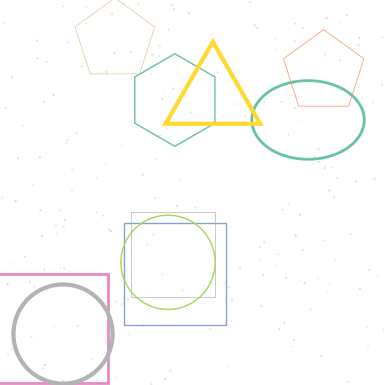[{"shape": "hexagon", "thickness": 1, "radius": 0.6, "center": [0.454, 0.74]}, {"shape": "oval", "thickness": 2, "radius": 0.73, "center": [0.8, 0.688]}, {"shape": "pentagon", "thickness": 0.5, "radius": 0.55, "center": [0.841, 0.813]}, {"shape": "square", "thickness": 1, "radius": 0.66, "center": [0.454, 0.289]}, {"shape": "square", "thickness": 2, "radius": 0.71, "center": [0.138, 0.147]}, {"shape": "circle", "thickness": 1, "radius": 0.61, "center": [0.436, 0.319]}, {"shape": "triangle", "thickness": 3, "radius": 0.71, "center": [0.553, 0.75]}, {"shape": "pentagon", "thickness": 0.5, "radius": 0.54, "center": [0.298, 0.896]}, {"shape": "circle", "thickness": 3, "radius": 0.64, "center": [0.164, 0.132]}, {"shape": "square", "thickness": 0.5, "radius": 0.55, "center": [0.45, 0.339]}]